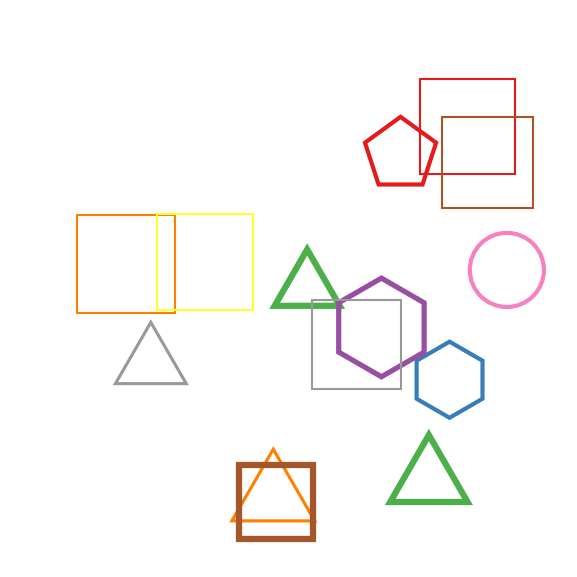[{"shape": "square", "thickness": 1, "radius": 0.41, "center": [0.809, 0.78]}, {"shape": "pentagon", "thickness": 2, "radius": 0.32, "center": [0.694, 0.732]}, {"shape": "hexagon", "thickness": 2, "radius": 0.33, "center": [0.778, 0.342]}, {"shape": "triangle", "thickness": 3, "radius": 0.39, "center": [0.743, 0.169]}, {"shape": "triangle", "thickness": 3, "radius": 0.33, "center": [0.532, 0.502]}, {"shape": "hexagon", "thickness": 2.5, "radius": 0.43, "center": [0.66, 0.432]}, {"shape": "square", "thickness": 1, "radius": 0.43, "center": [0.218, 0.542]}, {"shape": "triangle", "thickness": 1.5, "radius": 0.41, "center": [0.473, 0.139]}, {"shape": "square", "thickness": 1, "radius": 0.42, "center": [0.355, 0.546]}, {"shape": "square", "thickness": 3, "radius": 0.32, "center": [0.477, 0.131]}, {"shape": "square", "thickness": 1, "radius": 0.4, "center": [0.844, 0.718]}, {"shape": "circle", "thickness": 2, "radius": 0.32, "center": [0.878, 0.532]}, {"shape": "triangle", "thickness": 1.5, "radius": 0.35, "center": [0.261, 0.37]}, {"shape": "square", "thickness": 1, "radius": 0.39, "center": [0.618, 0.403]}]